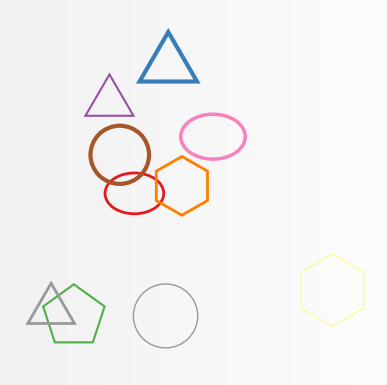[{"shape": "oval", "thickness": 2, "radius": 0.38, "center": [0.347, 0.498]}, {"shape": "triangle", "thickness": 3, "radius": 0.43, "center": [0.434, 0.831]}, {"shape": "pentagon", "thickness": 1.5, "radius": 0.42, "center": [0.191, 0.178]}, {"shape": "triangle", "thickness": 1.5, "radius": 0.36, "center": [0.282, 0.735]}, {"shape": "hexagon", "thickness": 2, "radius": 0.38, "center": [0.469, 0.517]}, {"shape": "hexagon", "thickness": 0.5, "radius": 0.47, "center": [0.858, 0.247]}, {"shape": "circle", "thickness": 3, "radius": 0.38, "center": [0.309, 0.598]}, {"shape": "oval", "thickness": 2.5, "radius": 0.42, "center": [0.55, 0.645]}, {"shape": "triangle", "thickness": 2, "radius": 0.35, "center": [0.132, 0.195]}, {"shape": "circle", "thickness": 1, "radius": 0.42, "center": [0.427, 0.179]}]